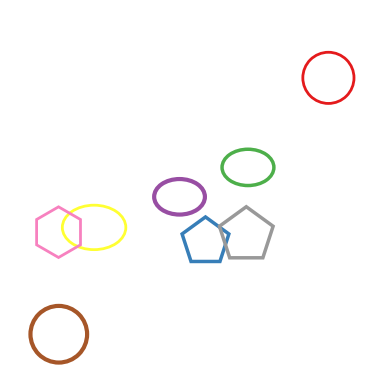[{"shape": "circle", "thickness": 2, "radius": 0.33, "center": [0.853, 0.798]}, {"shape": "pentagon", "thickness": 2.5, "radius": 0.32, "center": [0.534, 0.373]}, {"shape": "oval", "thickness": 2.5, "radius": 0.34, "center": [0.644, 0.565]}, {"shape": "oval", "thickness": 3, "radius": 0.33, "center": [0.466, 0.489]}, {"shape": "oval", "thickness": 2, "radius": 0.41, "center": [0.244, 0.409]}, {"shape": "circle", "thickness": 3, "radius": 0.37, "center": [0.153, 0.132]}, {"shape": "hexagon", "thickness": 2, "radius": 0.33, "center": [0.152, 0.397]}, {"shape": "pentagon", "thickness": 2.5, "radius": 0.37, "center": [0.64, 0.39]}]